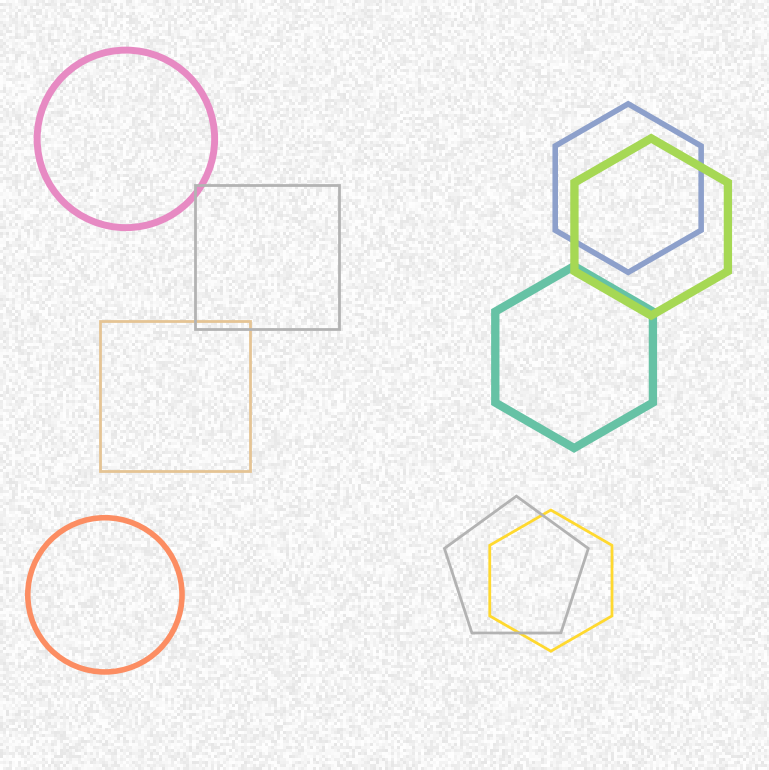[{"shape": "hexagon", "thickness": 3, "radius": 0.59, "center": [0.746, 0.536]}, {"shape": "circle", "thickness": 2, "radius": 0.5, "center": [0.136, 0.227]}, {"shape": "hexagon", "thickness": 2, "radius": 0.55, "center": [0.816, 0.756]}, {"shape": "circle", "thickness": 2.5, "radius": 0.58, "center": [0.163, 0.82]}, {"shape": "hexagon", "thickness": 3, "radius": 0.58, "center": [0.846, 0.705]}, {"shape": "hexagon", "thickness": 1, "radius": 0.46, "center": [0.715, 0.246]}, {"shape": "square", "thickness": 1, "radius": 0.49, "center": [0.227, 0.485]}, {"shape": "pentagon", "thickness": 1, "radius": 0.49, "center": [0.671, 0.257]}, {"shape": "square", "thickness": 1, "radius": 0.47, "center": [0.346, 0.666]}]